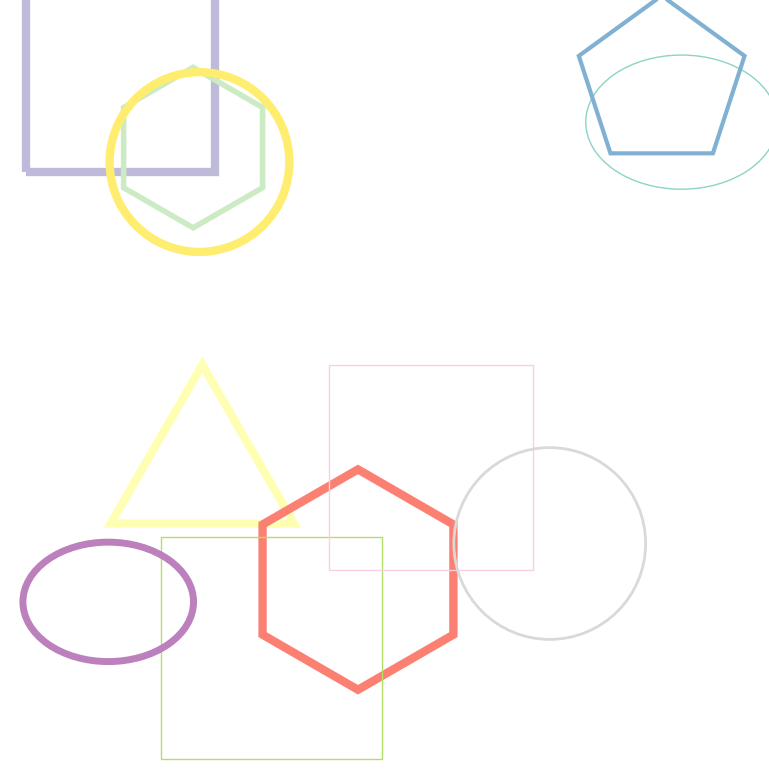[{"shape": "oval", "thickness": 0.5, "radius": 0.62, "center": [0.885, 0.841]}, {"shape": "triangle", "thickness": 3, "radius": 0.69, "center": [0.263, 0.389]}, {"shape": "square", "thickness": 3, "radius": 0.61, "center": [0.157, 0.9]}, {"shape": "hexagon", "thickness": 3, "radius": 0.72, "center": [0.465, 0.247]}, {"shape": "pentagon", "thickness": 1.5, "radius": 0.57, "center": [0.859, 0.892]}, {"shape": "square", "thickness": 0.5, "radius": 0.72, "center": [0.353, 0.159]}, {"shape": "square", "thickness": 0.5, "radius": 0.66, "center": [0.56, 0.393]}, {"shape": "circle", "thickness": 1, "radius": 0.62, "center": [0.714, 0.294]}, {"shape": "oval", "thickness": 2.5, "radius": 0.55, "center": [0.141, 0.218]}, {"shape": "hexagon", "thickness": 2, "radius": 0.52, "center": [0.251, 0.808]}, {"shape": "circle", "thickness": 3, "radius": 0.58, "center": [0.259, 0.79]}]